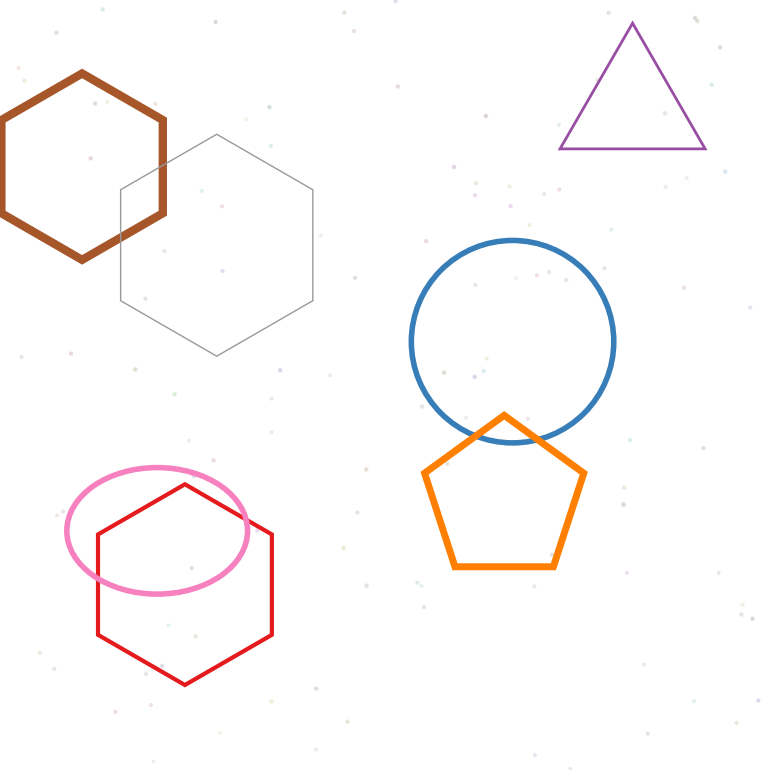[{"shape": "hexagon", "thickness": 1.5, "radius": 0.65, "center": [0.24, 0.241]}, {"shape": "circle", "thickness": 2, "radius": 0.66, "center": [0.666, 0.556]}, {"shape": "triangle", "thickness": 1, "radius": 0.54, "center": [0.822, 0.861]}, {"shape": "pentagon", "thickness": 2.5, "radius": 0.54, "center": [0.655, 0.352]}, {"shape": "hexagon", "thickness": 3, "radius": 0.61, "center": [0.107, 0.784]}, {"shape": "oval", "thickness": 2, "radius": 0.59, "center": [0.204, 0.311]}, {"shape": "hexagon", "thickness": 0.5, "radius": 0.72, "center": [0.281, 0.682]}]